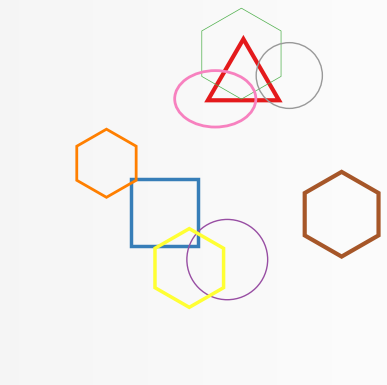[{"shape": "triangle", "thickness": 3, "radius": 0.53, "center": [0.628, 0.793]}, {"shape": "square", "thickness": 2.5, "radius": 0.43, "center": [0.425, 0.448]}, {"shape": "hexagon", "thickness": 0.5, "radius": 0.59, "center": [0.623, 0.861]}, {"shape": "circle", "thickness": 1, "radius": 0.52, "center": [0.586, 0.326]}, {"shape": "hexagon", "thickness": 2, "radius": 0.44, "center": [0.275, 0.576]}, {"shape": "hexagon", "thickness": 2.5, "radius": 0.51, "center": [0.488, 0.304]}, {"shape": "hexagon", "thickness": 3, "radius": 0.55, "center": [0.882, 0.444]}, {"shape": "oval", "thickness": 2, "radius": 0.52, "center": [0.556, 0.743]}, {"shape": "circle", "thickness": 1, "radius": 0.43, "center": [0.747, 0.804]}]